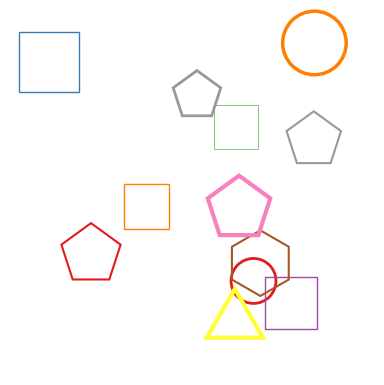[{"shape": "circle", "thickness": 2, "radius": 0.29, "center": [0.658, 0.27]}, {"shape": "pentagon", "thickness": 1.5, "radius": 0.4, "center": [0.236, 0.34]}, {"shape": "square", "thickness": 1, "radius": 0.39, "center": [0.128, 0.839]}, {"shape": "square", "thickness": 0.5, "radius": 0.29, "center": [0.614, 0.669]}, {"shape": "square", "thickness": 1, "radius": 0.34, "center": [0.756, 0.214]}, {"shape": "square", "thickness": 1, "radius": 0.29, "center": [0.381, 0.463]}, {"shape": "circle", "thickness": 2.5, "radius": 0.41, "center": [0.817, 0.888]}, {"shape": "triangle", "thickness": 3, "radius": 0.42, "center": [0.61, 0.165]}, {"shape": "hexagon", "thickness": 1.5, "radius": 0.43, "center": [0.676, 0.316]}, {"shape": "pentagon", "thickness": 3, "radius": 0.43, "center": [0.621, 0.458]}, {"shape": "pentagon", "thickness": 2, "radius": 0.32, "center": [0.512, 0.752]}, {"shape": "pentagon", "thickness": 1.5, "radius": 0.37, "center": [0.815, 0.636]}]